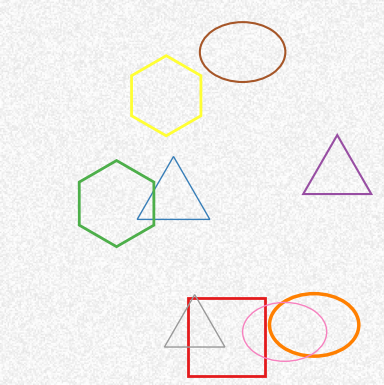[{"shape": "square", "thickness": 2, "radius": 0.5, "center": [0.588, 0.124]}, {"shape": "triangle", "thickness": 1, "radius": 0.54, "center": [0.451, 0.485]}, {"shape": "hexagon", "thickness": 2, "radius": 0.56, "center": [0.303, 0.471]}, {"shape": "triangle", "thickness": 1.5, "radius": 0.51, "center": [0.876, 0.547]}, {"shape": "oval", "thickness": 2.5, "radius": 0.58, "center": [0.816, 0.156]}, {"shape": "hexagon", "thickness": 2, "radius": 0.52, "center": [0.432, 0.751]}, {"shape": "oval", "thickness": 1.5, "radius": 0.56, "center": [0.63, 0.865]}, {"shape": "oval", "thickness": 1, "radius": 0.55, "center": [0.739, 0.138]}, {"shape": "triangle", "thickness": 1, "radius": 0.45, "center": [0.506, 0.144]}]